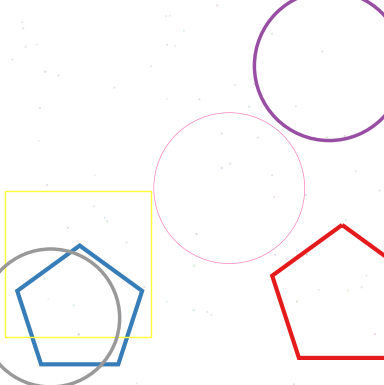[{"shape": "pentagon", "thickness": 3, "radius": 0.95, "center": [0.889, 0.225]}, {"shape": "pentagon", "thickness": 3, "radius": 0.85, "center": [0.207, 0.192]}, {"shape": "circle", "thickness": 2.5, "radius": 0.97, "center": [0.855, 0.829]}, {"shape": "square", "thickness": 1, "radius": 0.95, "center": [0.202, 0.314]}, {"shape": "circle", "thickness": 0.5, "radius": 0.98, "center": [0.595, 0.511]}, {"shape": "circle", "thickness": 2.5, "radius": 0.9, "center": [0.132, 0.174]}]